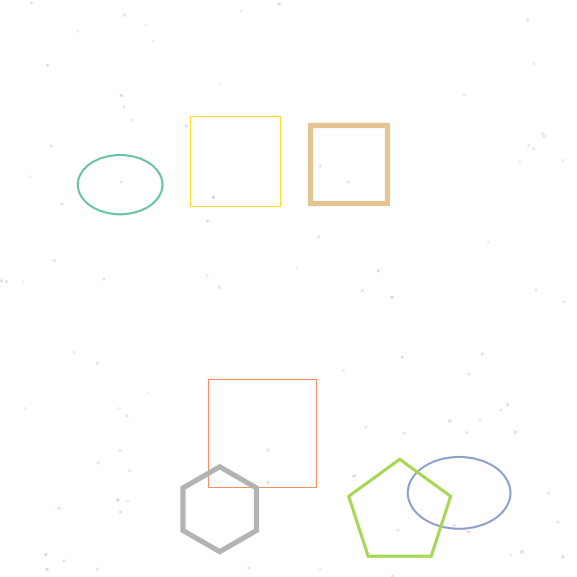[{"shape": "oval", "thickness": 1, "radius": 0.37, "center": [0.208, 0.679]}, {"shape": "square", "thickness": 0.5, "radius": 0.47, "center": [0.454, 0.249]}, {"shape": "oval", "thickness": 1, "radius": 0.44, "center": [0.795, 0.146]}, {"shape": "pentagon", "thickness": 1.5, "radius": 0.46, "center": [0.692, 0.111]}, {"shape": "square", "thickness": 0.5, "radius": 0.39, "center": [0.407, 0.721]}, {"shape": "square", "thickness": 2.5, "radius": 0.34, "center": [0.603, 0.715]}, {"shape": "hexagon", "thickness": 2.5, "radius": 0.37, "center": [0.38, 0.117]}]